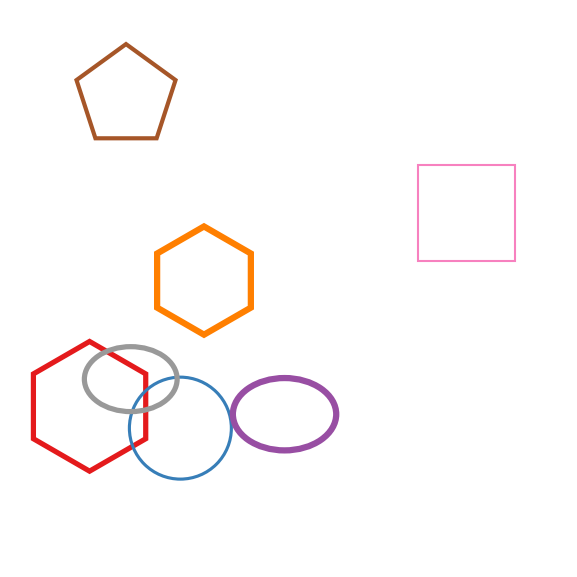[{"shape": "hexagon", "thickness": 2.5, "radius": 0.56, "center": [0.155, 0.296]}, {"shape": "circle", "thickness": 1.5, "radius": 0.44, "center": [0.312, 0.258]}, {"shape": "oval", "thickness": 3, "radius": 0.45, "center": [0.493, 0.282]}, {"shape": "hexagon", "thickness": 3, "radius": 0.47, "center": [0.353, 0.513]}, {"shape": "pentagon", "thickness": 2, "radius": 0.45, "center": [0.218, 0.833]}, {"shape": "square", "thickness": 1, "radius": 0.42, "center": [0.808, 0.63]}, {"shape": "oval", "thickness": 2.5, "radius": 0.4, "center": [0.226, 0.343]}]